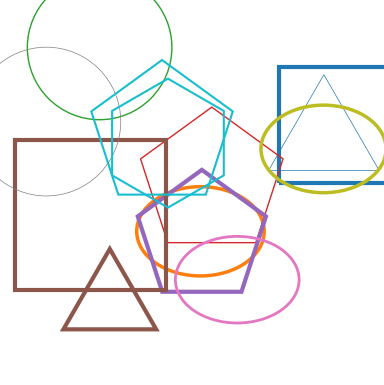[{"shape": "square", "thickness": 3, "radius": 0.75, "center": [0.874, 0.675]}, {"shape": "triangle", "thickness": 0.5, "radius": 0.83, "center": [0.841, 0.64]}, {"shape": "oval", "thickness": 2.5, "radius": 0.83, "center": [0.521, 0.399]}, {"shape": "circle", "thickness": 1, "radius": 0.94, "center": [0.259, 0.877]}, {"shape": "pentagon", "thickness": 1, "radius": 0.97, "center": [0.55, 0.527]}, {"shape": "pentagon", "thickness": 3, "radius": 0.88, "center": [0.524, 0.384]}, {"shape": "triangle", "thickness": 3, "radius": 0.7, "center": [0.285, 0.214]}, {"shape": "square", "thickness": 3, "radius": 0.98, "center": [0.235, 0.442]}, {"shape": "oval", "thickness": 2, "radius": 0.8, "center": [0.616, 0.274]}, {"shape": "circle", "thickness": 0.5, "radius": 0.97, "center": [0.12, 0.684]}, {"shape": "oval", "thickness": 2.5, "radius": 0.81, "center": [0.84, 0.613]}, {"shape": "pentagon", "thickness": 1.5, "radius": 0.97, "center": [0.421, 0.651]}, {"shape": "hexagon", "thickness": 1.5, "radius": 0.84, "center": [0.436, 0.628]}]